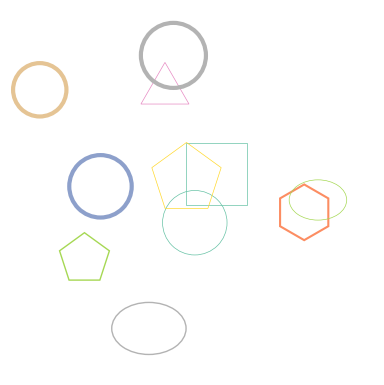[{"shape": "circle", "thickness": 0.5, "radius": 0.42, "center": [0.506, 0.422]}, {"shape": "square", "thickness": 0.5, "radius": 0.4, "center": [0.563, 0.548]}, {"shape": "hexagon", "thickness": 1.5, "radius": 0.36, "center": [0.79, 0.449]}, {"shape": "circle", "thickness": 3, "radius": 0.41, "center": [0.261, 0.516]}, {"shape": "triangle", "thickness": 0.5, "radius": 0.36, "center": [0.428, 0.766]}, {"shape": "pentagon", "thickness": 1, "radius": 0.34, "center": [0.219, 0.328]}, {"shape": "oval", "thickness": 0.5, "radius": 0.37, "center": [0.826, 0.481]}, {"shape": "pentagon", "thickness": 0.5, "radius": 0.47, "center": [0.484, 0.535]}, {"shape": "circle", "thickness": 3, "radius": 0.35, "center": [0.103, 0.767]}, {"shape": "oval", "thickness": 1, "radius": 0.48, "center": [0.387, 0.147]}, {"shape": "circle", "thickness": 3, "radius": 0.42, "center": [0.45, 0.856]}]